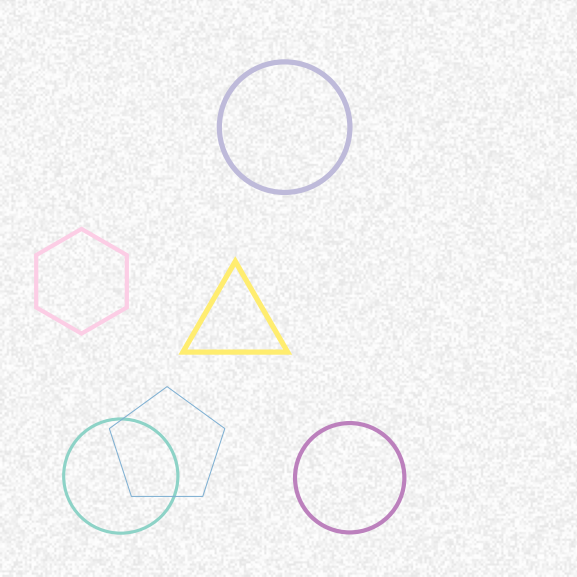[{"shape": "circle", "thickness": 1.5, "radius": 0.49, "center": [0.209, 0.175]}, {"shape": "circle", "thickness": 2.5, "radius": 0.57, "center": [0.493, 0.779]}, {"shape": "pentagon", "thickness": 0.5, "radius": 0.53, "center": [0.289, 0.225]}, {"shape": "hexagon", "thickness": 2, "radius": 0.45, "center": [0.141, 0.512]}, {"shape": "circle", "thickness": 2, "radius": 0.47, "center": [0.606, 0.172]}, {"shape": "triangle", "thickness": 2.5, "radius": 0.52, "center": [0.407, 0.442]}]